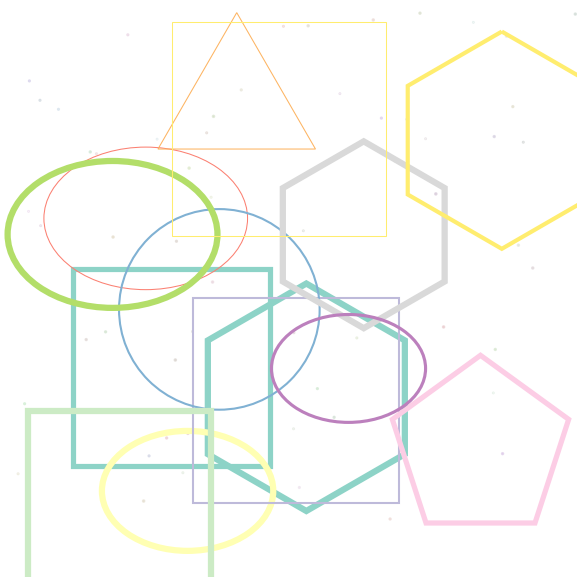[{"shape": "square", "thickness": 2.5, "radius": 0.85, "center": [0.297, 0.363]}, {"shape": "hexagon", "thickness": 3, "radius": 0.98, "center": [0.53, 0.311]}, {"shape": "oval", "thickness": 3, "radius": 0.74, "center": [0.325, 0.149]}, {"shape": "square", "thickness": 1, "radius": 0.89, "center": [0.512, 0.306]}, {"shape": "oval", "thickness": 0.5, "radius": 0.88, "center": [0.252, 0.621]}, {"shape": "circle", "thickness": 1, "radius": 0.87, "center": [0.38, 0.463]}, {"shape": "triangle", "thickness": 0.5, "radius": 0.79, "center": [0.41, 0.82]}, {"shape": "oval", "thickness": 3, "radius": 0.91, "center": [0.195, 0.593]}, {"shape": "pentagon", "thickness": 2.5, "radius": 0.8, "center": [0.832, 0.223]}, {"shape": "hexagon", "thickness": 3, "radius": 0.81, "center": [0.63, 0.593]}, {"shape": "oval", "thickness": 1.5, "radius": 0.67, "center": [0.603, 0.361]}, {"shape": "square", "thickness": 3, "radius": 0.79, "center": [0.207, 0.128]}, {"shape": "square", "thickness": 0.5, "radius": 0.93, "center": [0.483, 0.776]}, {"shape": "hexagon", "thickness": 2, "radius": 0.94, "center": [0.869, 0.756]}]